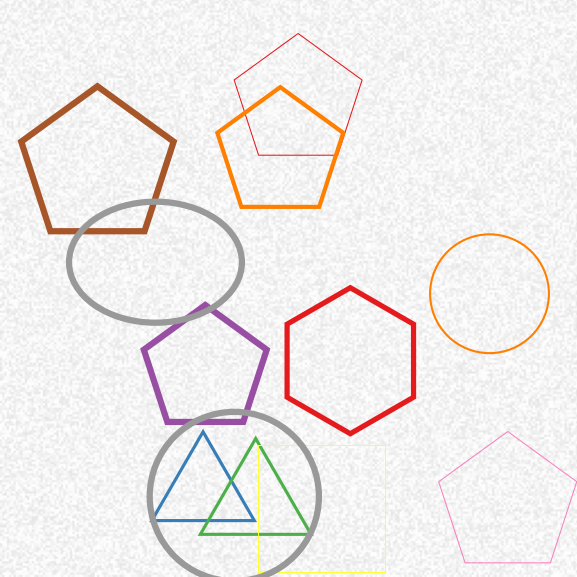[{"shape": "hexagon", "thickness": 2.5, "radius": 0.63, "center": [0.607, 0.375]}, {"shape": "pentagon", "thickness": 0.5, "radius": 0.58, "center": [0.516, 0.825]}, {"shape": "triangle", "thickness": 1.5, "radius": 0.51, "center": [0.352, 0.149]}, {"shape": "triangle", "thickness": 1.5, "radius": 0.55, "center": [0.443, 0.129]}, {"shape": "pentagon", "thickness": 3, "radius": 0.56, "center": [0.355, 0.359]}, {"shape": "pentagon", "thickness": 2, "radius": 0.57, "center": [0.485, 0.734]}, {"shape": "circle", "thickness": 1, "radius": 0.51, "center": [0.848, 0.49]}, {"shape": "square", "thickness": 0.5, "radius": 0.55, "center": [0.556, 0.119]}, {"shape": "pentagon", "thickness": 3, "radius": 0.69, "center": [0.169, 0.711]}, {"shape": "pentagon", "thickness": 0.5, "radius": 0.63, "center": [0.879, 0.126]}, {"shape": "oval", "thickness": 3, "radius": 0.75, "center": [0.269, 0.545]}, {"shape": "circle", "thickness": 3, "radius": 0.73, "center": [0.406, 0.139]}]